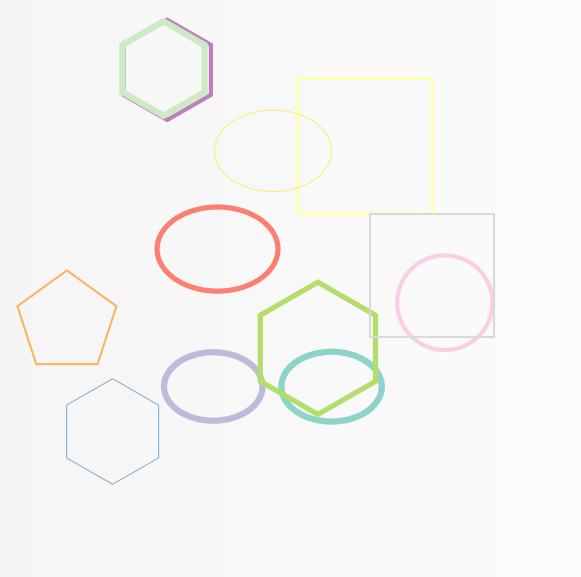[{"shape": "oval", "thickness": 3, "radius": 0.43, "center": [0.57, 0.33]}, {"shape": "square", "thickness": 1.5, "radius": 0.58, "center": [0.627, 0.747]}, {"shape": "oval", "thickness": 3, "radius": 0.42, "center": [0.367, 0.33]}, {"shape": "oval", "thickness": 2.5, "radius": 0.52, "center": [0.374, 0.568]}, {"shape": "hexagon", "thickness": 0.5, "radius": 0.46, "center": [0.194, 0.252]}, {"shape": "pentagon", "thickness": 1, "radius": 0.45, "center": [0.115, 0.441]}, {"shape": "hexagon", "thickness": 2.5, "radius": 0.57, "center": [0.547, 0.396]}, {"shape": "circle", "thickness": 2, "radius": 0.41, "center": [0.765, 0.475]}, {"shape": "square", "thickness": 1, "radius": 0.53, "center": [0.744, 0.522]}, {"shape": "hexagon", "thickness": 2, "radius": 0.43, "center": [0.288, 0.878]}, {"shape": "hexagon", "thickness": 3, "radius": 0.41, "center": [0.281, 0.88]}, {"shape": "oval", "thickness": 0.5, "radius": 0.5, "center": [0.47, 0.738]}]